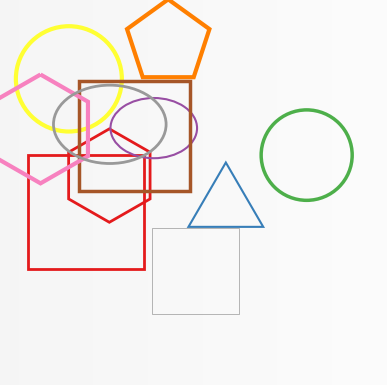[{"shape": "square", "thickness": 2, "radius": 0.74, "center": [0.222, 0.449]}, {"shape": "hexagon", "thickness": 2, "radius": 0.61, "center": [0.282, 0.544]}, {"shape": "triangle", "thickness": 1.5, "radius": 0.56, "center": [0.583, 0.466]}, {"shape": "circle", "thickness": 2.5, "radius": 0.59, "center": [0.791, 0.597]}, {"shape": "oval", "thickness": 1.5, "radius": 0.56, "center": [0.397, 0.667]}, {"shape": "pentagon", "thickness": 3, "radius": 0.56, "center": [0.434, 0.89]}, {"shape": "circle", "thickness": 3, "radius": 0.68, "center": [0.178, 0.795]}, {"shape": "square", "thickness": 2.5, "radius": 0.71, "center": [0.347, 0.647]}, {"shape": "hexagon", "thickness": 3, "radius": 0.71, "center": [0.105, 0.665]}, {"shape": "oval", "thickness": 2, "radius": 0.73, "center": [0.283, 0.677]}, {"shape": "square", "thickness": 0.5, "radius": 0.56, "center": [0.504, 0.296]}]